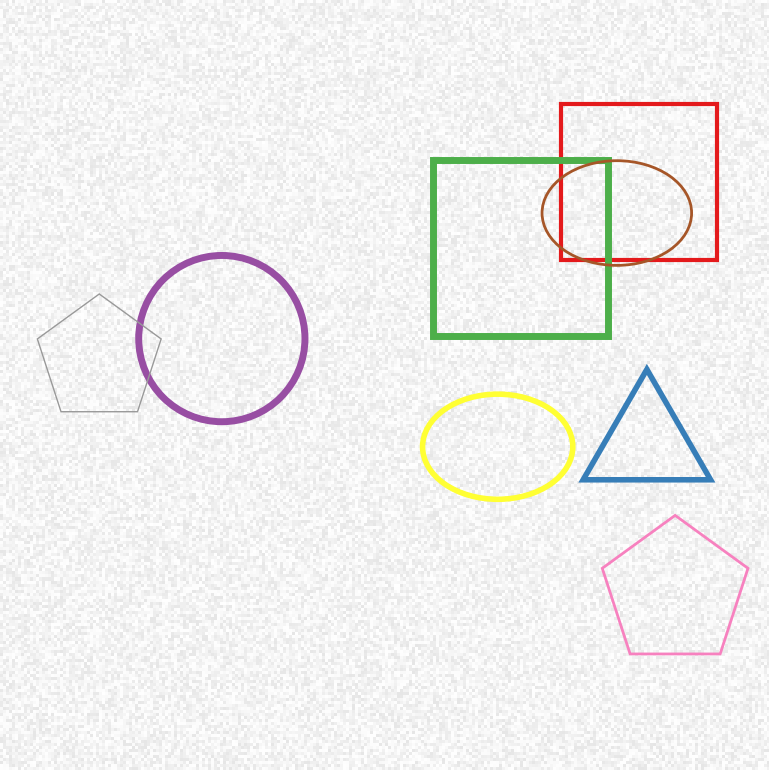[{"shape": "square", "thickness": 1.5, "radius": 0.51, "center": [0.83, 0.764]}, {"shape": "triangle", "thickness": 2, "radius": 0.48, "center": [0.84, 0.425]}, {"shape": "square", "thickness": 2.5, "radius": 0.57, "center": [0.676, 0.678]}, {"shape": "circle", "thickness": 2.5, "radius": 0.54, "center": [0.288, 0.56]}, {"shape": "oval", "thickness": 2, "radius": 0.49, "center": [0.646, 0.42]}, {"shape": "oval", "thickness": 1, "radius": 0.49, "center": [0.801, 0.723]}, {"shape": "pentagon", "thickness": 1, "radius": 0.5, "center": [0.877, 0.231]}, {"shape": "pentagon", "thickness": 0.5, "radius": 0.42, "center": [0.129, 0.534]}]